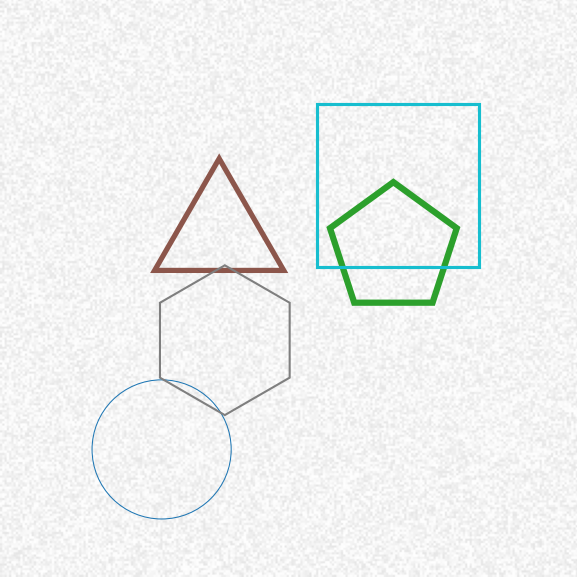[{"shape": "circle", "thickness": 0.5, "radius": 0.6, "center": [0.28, 0.221]}, {"shape": "pentagon", "thickness": 3, "radius": 0.58, "center": [0.681, 0.568]}, {"shape": "triangle", "thickness": 2.5, "radius": 0.65, "center": [0.38, 0.595]}, {"shape": "hexagon", "thickness": 1, "radius": 0.65, "center": [0.389, 0.41]}, {"shape": "square", "thickness": 1.5, "radius": 0.7, "center": [0.689, 0.678]}]